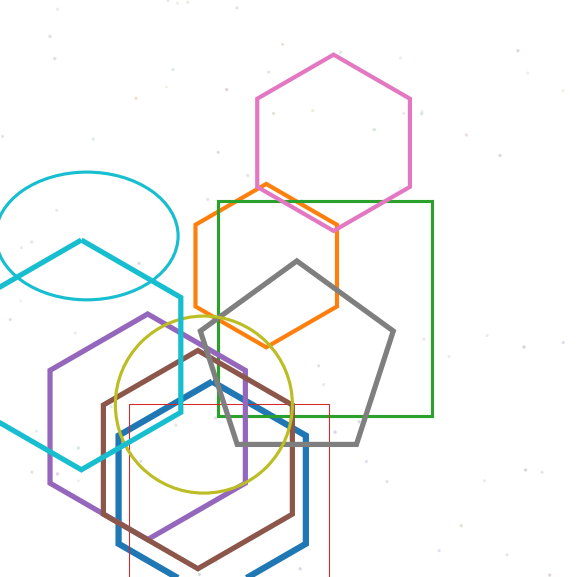[{"shape": "hexagon", "thickness": 3, "radius": 0.94, "center": [0.367, 0.151]}, {"shape": "hexagon", "thickness": 2, "radius": 0.71, "center": [0.461, 0.539]}, {"shape": "square", "thickness": 1.5, "radius": 0.93, "center": [0.562, 0.465]}, {"shape": "square", "thickness": 0.5, "radius": 0.86, "center": [0.397, 0.127]}, {"shape": "hexagon", "thickness": 2.5, "radius": 0.98, "center": [0.256, 0.26]}, {"shape": "hexagon", "thickness": 2.5, "radius": 0.94, "center": [0.343, 0.203]}, {"shape": "hexagon", "thickness": 2, "radius": 0.76, "center": [0.578, 0.752]}, {"shape": "pentagon", "thickness": 2.5, "radius": 0.88, "center": [0.514, 0.372]}, {"shape": "circle", "thickness": 1.5, "radius": 0.77, "center": [0.353, 0.299]}, {"shape": "oval", "thickness": 1.5, "radius": 0.79, "center": [0.15, 0.591]}, {"shape": "hexagon", "thickness": 2.5, "radius": 0.99, "center": [0.141, 0.385]}]